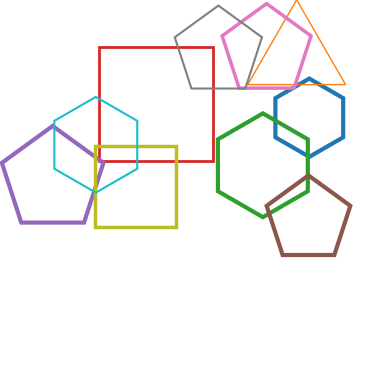[{"shape": "hexagon", "thickness": 3, "radius": 0.51, "center": [0.803, 0.694]}, {"shape": "triangle", "thickness": 1, "radius": 0.73, "center": [0.77, 0.854]}, {"shape": "hexagon", "thickness": 3, "radius": 0.67, "center": [0.683, 0.571]}, {"shape": "square", "thickness": 2, "radius": 0.74, "center": [0.404, 0.73]}, {"shape": "pentagon", "thickness": 3, "radius": 0.69, "center": [0.137, 0.534]}, {"shape": "pentagon", "thickness": 3, "radius": 0.57, "center": [0.801, 0.43]}, {"shape": "pentagon", "thickness": 2.5, "radius": 0.61, "center": [0.692, 0.869]}, {"shape": "pentagon", "thickness": 1.5, "radius": 0.6, "center": [0.567, 0.866]}, {"shape": "square", "thickness": 2.5, "radius": 0.52, "center": [0.352, 0.515]}, {"shape": "hexagon", "thickness": 1.5, "radius": 0.62, "center": [0.249, 0.624]}]